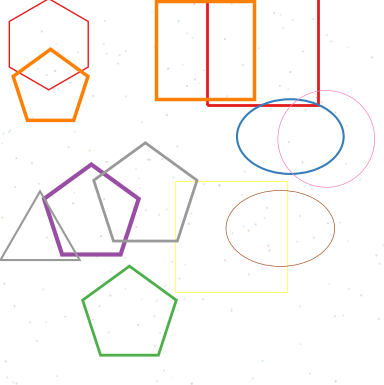[{"shape": "square", "thickness": 2, "radius": 0.72, "center": [0.682, 0.872]}, {"shape": "hexagon", "thickness": 1, "radius": 0.59, "center": [0.127, 0.885]}, {"shape": "oval", "thickness": 1.5, "radius": 0.69, "center": [0.754, 0.645]}, {"shape": "pentagon", "thickness": 2, "radius": 0.64, "center": [0.336, 0.181]}, {"shape": "pentagon", "thickness": 3, "radius": 0.65, "center": [0.237, 0.443]}, {"shape": "square", "thickness": 2.5, "radius": 0.64, "center": [0.533, 0.869]}, {"shape": "pentagon", "thickness": 2.5, "radius": 0.51, "center": [0.131, 0.77]}, {"shape": "square", "thickness": 0.5, "radius": 0.73, "center": [0.601, 0.386]}, {"shape": "oval", "thickness": 0.5, "radius": 0.71, "center": [0.728, 0.407]}, {"shape": "circle", "thickness": 0.5, "radius": 0.63, "center": [0.847, 0.639]}, {"shape": "pentagon", "thickness": 2, "radius": 0.71, "center": [0.378, 0.488]}, {"shape": "triangle", "thickness": 1.5, "radius": 0.59, "center": [0.104, 0.384]}]